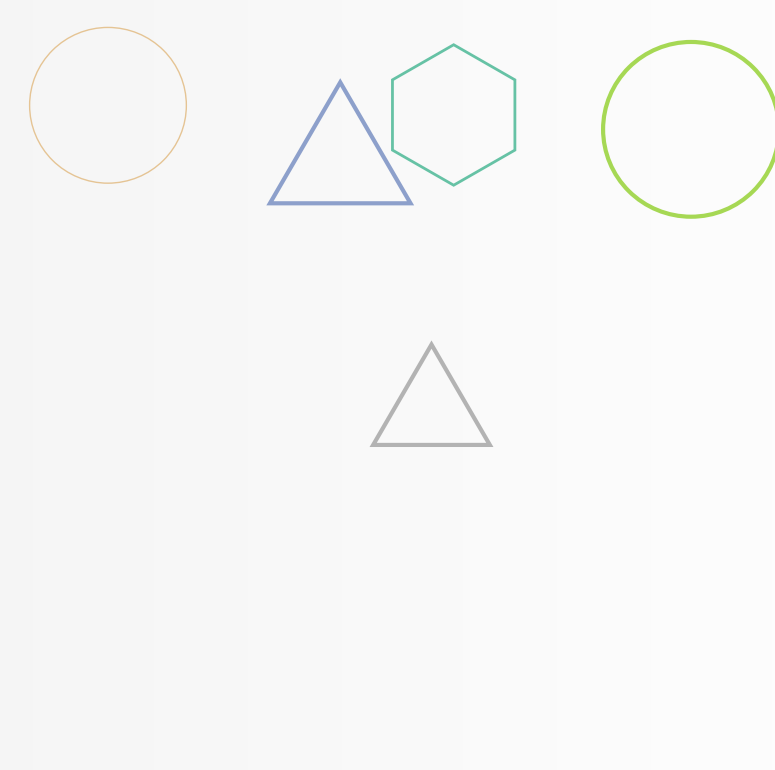[{"shape": "hexagon", "thickness": 1, "radius": 0.46, "center": [0.585, 0.851]}, {"shape": "triangle", "thickness": 1.5, "radius": 0.52, "center": [0.439, 0.788]}, {"shape": "circle", "thickness": 1.5, "radius": 0.57, "center": [0.892, 0.832]}, {"shape": "circle", "thickness": 0.5, "radius": 0.51, "center": [0.139, 0.863]}, {"shape": "triangle", "thickness": 1.5, "radius": 0.43, "center": [0.557, 0.466]}]